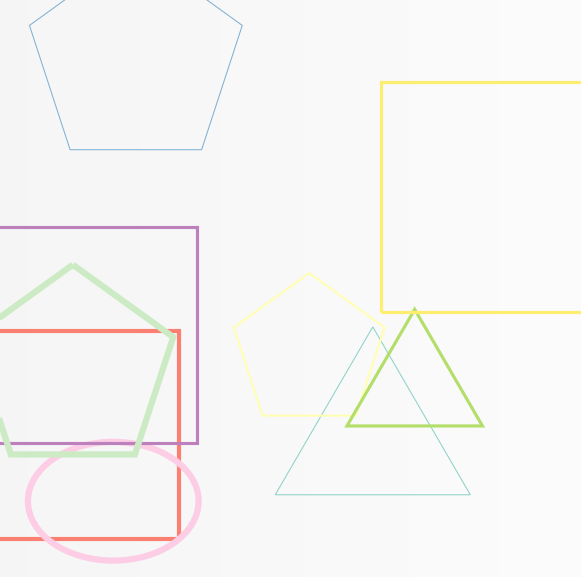[{"shape": "triangle", "thickness": 0.5, "radius": 0.97, "center": [0.641, 0.239]}, {"shape": "pentagon", "thickness": 1, "radius": 0.68, "center": [0.532, 0.39]}, {"shape": "square", "thickness": 2, "radius": 0.9, "center": [0.127, 0.246]}, {"shape": "pentagon", "thickness": 0.5, "radius": 0.96, "center": [0.234, 0.896]}, {"shape": "triangle", "thickness": 1.5, "radius": 0.67, "center": [0.713, 0.329]}, {"shape": "oval", "thickness": 3, "radius": 0.73, "center": [0.195, 0.131]}, {"shape": "square", "thickness": 1.5, "radius": 0.93, "center": [0.152, 0.419]}, {"shape": "pentagon", "thickness": 3, "radius": 0.91, "center": [0.125, 0.359]}, {"shape": "square", "thickness": 1.5, "radius": 0.99, "center": [0.854, 0.658]}]